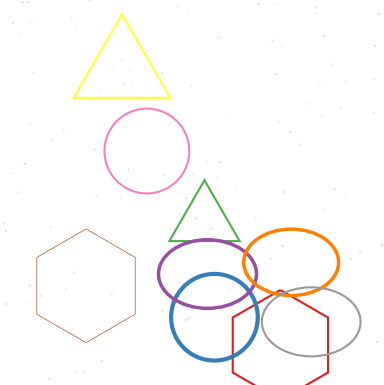[{"shape": "hexagon", "thickness": 1.5, "radius": 0.71, "center": [0.728, 0.104]}, {"shape": "circle", "thickness": 3, "radius": 0.56, "center": [0.557, 0.176]}, {"shape": "triangle", "thickness": 1.5, "radius": 0.53, "center": [0.531, 0.427]}, {"shape": "oval", "thickness": 2.5, "radius": 0.64, "center": [0.539, 0.288]}, {"shape": "oval", "thickness": 2.5, "radius": 0.62, "center": [0.756, 0.319]}, {"shape": "triangle", "thickness": 1.5, "radius": 0.72, "center": [0.317, 0.818]}, {"shape": "hexagon", "thickness": 0.5, "radius": 0.74, "center": [0.223, 0.258]}, {"shape": "circle", "thickness": 1.5, "radius": 0.55, "center": [0.381, 0.608]}, {"shape": "oval", "thickness": 1.5, "radius": 0.64, "center": [0.808, 0.164]}]